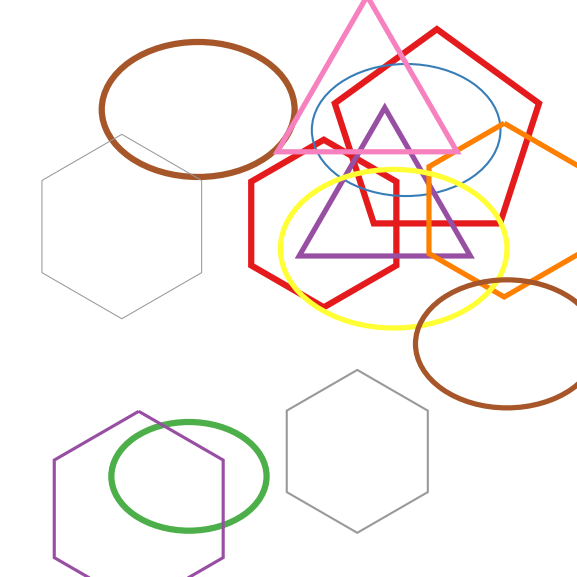[{"shape": "pentagon", "thickness": 3, "radius": 0.93, "center": [0.757, 0.763]}, {"shape": "hexagon", "thickness": 3, "radius": 0.73, "center": [0.561, 0.612]}, {"shape": "oval", "thickness": 1, "radius": 0.82, "center": [0.703, 0.774]}, {"shape": "oval", "thickness": 3, "radius": 0.67, "center": [0.327, 0.174]}, {"shape": "triangle", "thickness": 2.5, "radius": 0.86, "center": [0.666, 0.641]}, {"shape": "hexagon", "thickness": 1.5, "radius": 0.84, "center": [0.24, 0.118]}, {"shape": "hexagon", "thickness": 2.5, "radius": 0.75, "center": [0.873, 0.635]}, {"shape": "oval", "thickness": 2.5, "radius": 0.98, "center": [0.682, 0.568]}, {"shape": "oval", "thickness": 2.5, "radius": 0.79, "center": [0.878, 0.404]}, {"shape": "oval", "thickness": 3, "radius": 0.83, "center": [0.343, 0.81]}, {"shape": "triangle", "thickness": 2.5, "radius": 0.9, "center": [0.636, 0.826]}, {"shape": "hexagon", "thickness": 1, "radius": 0.71, "center": [0.619, 0.218]}, {"shape": "hexagon", "thickness": 0.5, "radius": 0.8, "center": [0.211, 0.607]}]